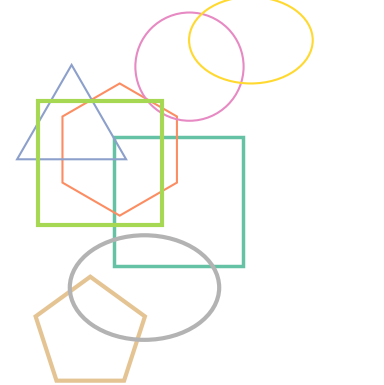[{"shape": "square", "thickness": 2.5, "radius": 0.84, "center": [0.463, 0.476]}, {"shape": "hexagon", "thickness": 1.5, "radius": 0.86, "center": [0.311, 0.612]}, {"shape": "triangle", "thickness": 1.5, "radius": 0.82, "center": [0.186, 0.668]}, {"shape": "circle", "thickness": 1.5, "radius": 0.7, "center": [0.492, 0.827]}, {"shape": "square", "thickness": 3, "radius": 0.81, "center": [0.26, 0.576]}, {"shape": "oval", "thickness": 1.5, "radius": 0.8, "center": [0.652, 0.896]}, {"shape": "pentagon", "thickness": 3, "radius": 0.75, "center": [0.234, 0.132]}, {"shape": "oval", "thickness": 3, "radius": 0.97, "center": [0.375, 0.253]}]